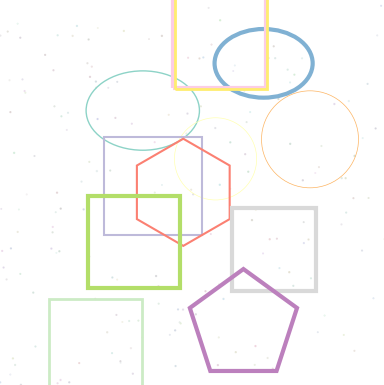[{"shape": "oval", "thickness": 1, "radius": 0.74, "center": [0.371, 0.713]}, {"shape": "circle", "thickness": 0.5, "radius": 0.53, "center": [0.56, 0.587]}, {"shape": "square", "thickness": 1.5, "radius": 0.64, "center": [0.398, 0.516]}, {"shape": "hexagon", "thickness": 1.5, "radius": 0.7, "center": [0.476, 0.5]}, {"shape": "oval", "thickness": 3, "radius": 0.64, "center": [0.685, 0.835]}, {"shape": "circle", "thickness": 0.5, "radius": 0.63, "center": [0.805, 0.638]}, {"shape": "square", "thickness": 3, "radius": 0.6, "center": [0.348, 0.371]}, {"shape": "square", "thickness": 3, "radius": 0.61, "center": [0.57, 0.892]}, {"shape": "square", "thickness": 3, "radius": 0.54, "center": [0.711, 0.352]}, {"shape": "pentagon", "thickness": 3, "radius": 0.73, "center": [0.632, 0.155]}, {"shape": "square", "thickness": 2, "radius": 0.61, "center": [0.248, 0.101]}, {"shape": "square", "thickness": 2, "radius": 0.6, "center": [0.573, 0.89]}]